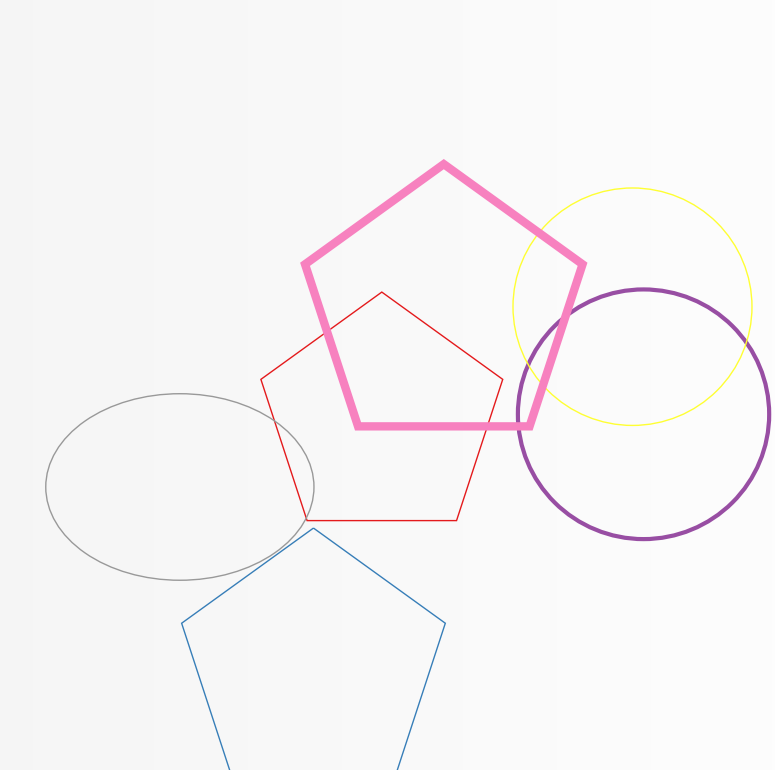[{"shape": "pentagon", "thickness": 0.5, "radius": 0.82, "center": [0.493, 0.457]}, {"shape": "pentagon", "thickness": 0.5, "radius": 0.89, "center": [0.404, 0.135]}, {"shape": "circle", "thickness": 1.5, "radius": 0.81, "center": [0.83, 0.462]}, {"shape": "circle", "thickness": 0.5, "radius": 0.77, "center": [0.816, 0.602]}, {"shape": "pentagon", "thickness": 3, "radius": 0.94, "center": [0.573, 0.599]}, {"shape": "oval", "thickness": 0.5, "radius": 0.87, "center": [0.232, 0.368]}]